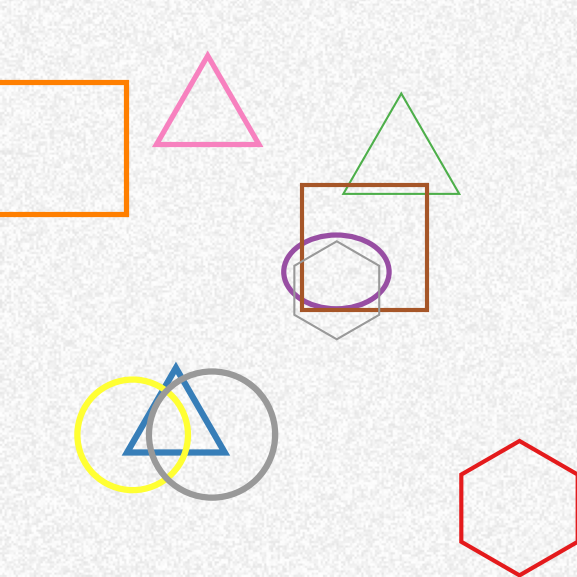[{"shape": "hexagon", "thickness": 2, "radius": 0.58, "center": [0.9, 0.119]}, {"shape": "triangle", "thickness": 3, "radius": 0.49, "center": [0.305, 0.264]}, {"shape": "triangle", "thickness": 1, "radius": 0.58, "center": [0.695, 0.721]}, {"shape": "oval", "thickness": 2.5, "radius": 0.46, "center": [0.583, 0.528]}, {"shape": "square", "thickness": 2.5, "radius": 0.57, "center": [0.103, 0.743]}, {"shape": "circle", "thickness": 3, "radius": 0.48, "center": [0.23, 0.246]}, {"shape": "square", "thickness": 2, "radius": 0.54, "center": [0.631, 0.57]}, {"shape": "triangle", "thickness": 2.5, "radius": 0.51, "center": [0.36, 0.8]}, {"shape": "circle", "thickness": 3, "radius": 0.55, "center": [0.367, 0.247]}, {"shape": "hexagon", "thickness": 1, "radius": 0.42, "center": [0.583, 0.496]}]